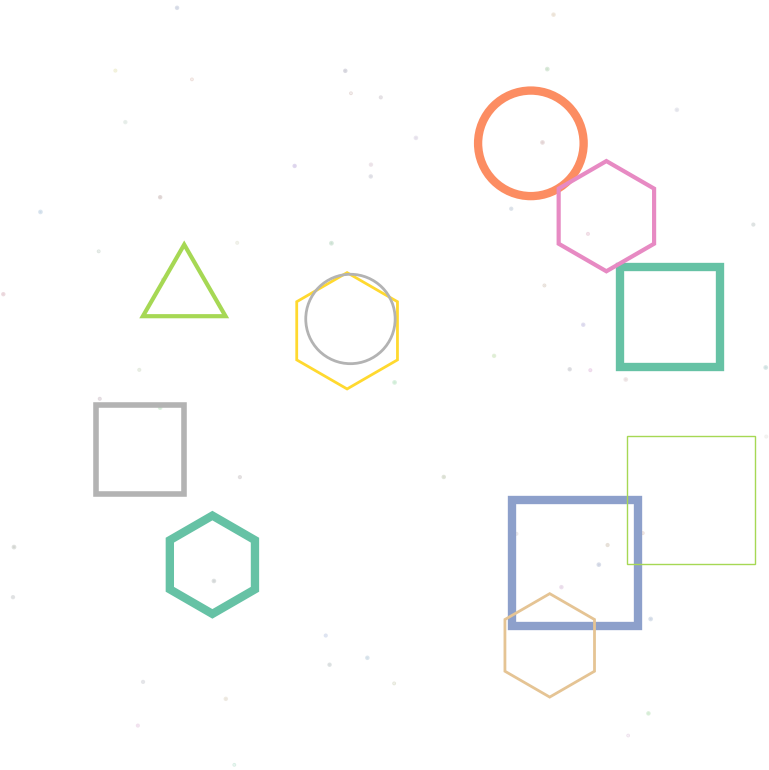[{"shape": "hexagon", "thickness": 3, "radius": 0.32, "center": [0.276, 0.267]}, {"shape": "square", "thickness": 3, "radius": 0.32, "center": [0.87, 0.588]}, {"shape": "circle", "thickness": 3, "radius": 0.34, "center": [0.689, 0.814]}, {"shape": "square", "thickness": 3, "radius": 0.41, "center": [0.747, 0.269]}, {"shape": "hexagon", "thickness": 1.5, "radius": 0.36, "center": [0.788, 0.719]}, {"shape": "square", "thickness": 0.5, "radius": 0.42, "center": [0.897, 0.35]}, {"shape": "triangle", "thickness": 1.5, "radius": 0.31, "center": [0.239, 0.62]}, {"shape": "hexagon", "thickness": 1, "radius": 0.38, "center": [0.451, 0.57]}, {"shape": "hexagon", "thickness": 1, "radius": 0.34, "center": [0.714, 0.162]}, {"shape": "circle", "thickness": 1, "radius": 0.29, "center": [0.455, 0.586]}, {"shape": "square", "thickness": 2, "radius": 0.29, "center": [0.182, 0.416]}]